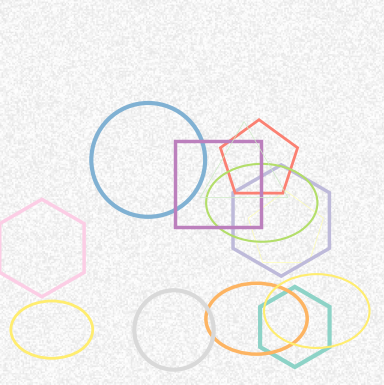[{"shape": "hexagon", "thickness": 3, "radius": 0.52, "center": [0.766, 0.151]}, {"shape": "pentagon", "thickness": 0.5, "radius": 0.51, "center": [0.743, 0.402]}, {"shape": "hexagon", "thickness": 2.5, "radius": 0.72, "center": [0.73, 0.427]}, {"shape": "pentagon", "thickness": 2, "radius": 0.53, "center": [0.673, 0.584]}, {"shape": "circle", "thickness": 3, "radius": 0.74, "center": [0.385, 0.585]}, {"shape": "oval", "thickness": 2.5, "radius": 0.66, "center": [0.666, 0.172]}, {"shape": "oval", "thickness": 1.5, "radius": 0.72, "center": [0.68, 0.473]}, {"shape": "hexagon", "thickness": 2.5, "radius": 0.63, "center": [0.109, 0.356]}, {"shape": "circle", "thickness": 3, "radius": 0.52, "center": [0.452, 0.143]}, {"shape": "square", "thickness": 2.5, "radius": 0.56, "center": [0.566, 0.522]}, {"shape": "triangle", "thickness": 0.5, "radius": 0.66, "center": [0.634, 0.553]}, {"shape": "oval", "thickness": 1.5, "radius": 0.68, "center": [0.823, 0.192]}, {"shape": "oval", "thickness": 2, "radius": 0.53, "center": [0.135, 0.144]}]